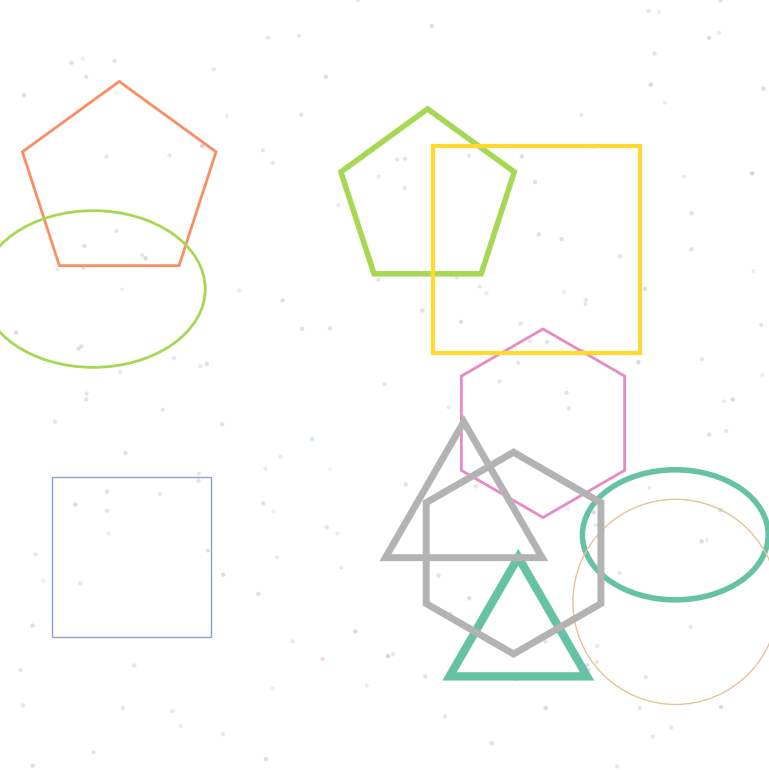[{"shape": "oval", "thickness": 2, "radius": 0.6, "center": [0.877, 0.305]}, {"shape": "triangle", "thickness": 3, "radius": 0.52, "center": [0.673, 0.173]}, {"shape": "pentagon", "thickness": 1, "radius": 0.66, "center": [0.155, 0.762]}, {"shape": "square", "thickness": 0.5, "radius": 0.52, "center": [0.171, 0.277]}, {"shape": "hexagon", "thickness": 1, "radius": 0.61, "center": [0.705, 0.45]}, {"shape": "pentagon", "thickness": 2, "radius": 0.59, "center": [0.555, 0.74]}, {"shape": "oval", "thickness": 1, "radius": 0.73, "center": [0.121, 0.625]}, {"shape": "square", "thickness": 1.5, "radius": 0.67, "center": [0.697, 0.676]}, {"shape": "circle", "thickness": 0.5, "radius": 0.67, "center": [0.877, 0.218]}, {"shape": "triangle", "thickness": 2.5, "radius": 0.59, "center": [0.602, 0.335]}, {"shape": "hexagon", "thickness": 2.5, "radius": 0.66, "center": [0.667, 0.282]}]